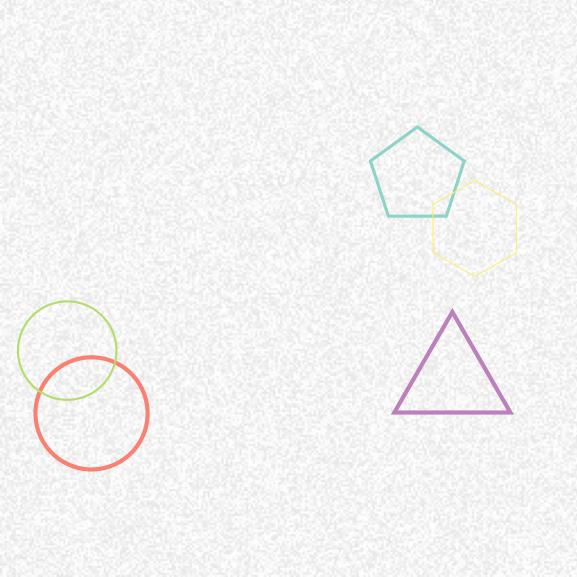[{"shape": "pentagon", "thickness": 1.5, "radius": 0.43, "center": [0.723, 0.694]}, {"shape": "circle", "thickness": 2, "radius": 0.49, "center": [0.159, 0.283]}, {"shape": "circle", "thickness": 1, "radius": 0.43, "center": [0.116, 0.392]}, {"shape": "triangle", "thickness": 2, "radius": 0.58, "center": [0.783, 0.343]}, {"shape": "hexagon", "thickness": 0.5, "radius": 0.42, "center": [0.822, 0.603]}]